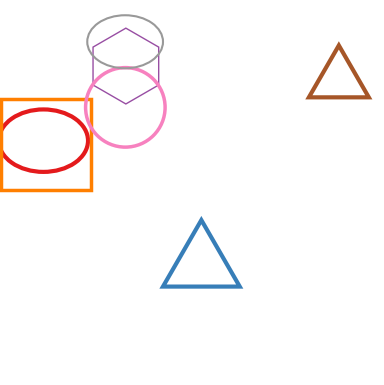[{"shape": "oval", "thickness": 3, "radius": 0.58, "center": [0.113, 0.635]}, {"shape": "triangle", "thickness": 3, "radius": 0.58, "center": [0.523, 0.313]}, {"shape": "hexagon", "thickness": 1, "radius": 0.49, "center": [0.327, 0.828]}, {"shape": "square", "thickness": 2.5, "radius": 0.59, "center": [0.119, 0.624]}, {"shape": "triangle", "thickness": 3, "radius": 0.45, "center": [0.88, 0.792]}, {"shape": "circle", "thickness": 2.5, "radius": 0.52, "center": [0.326, 0.721]}, {"shape": "oval", "thickness": 1.5, "radius": 0.49, "center": [0.325, 0.892]}]